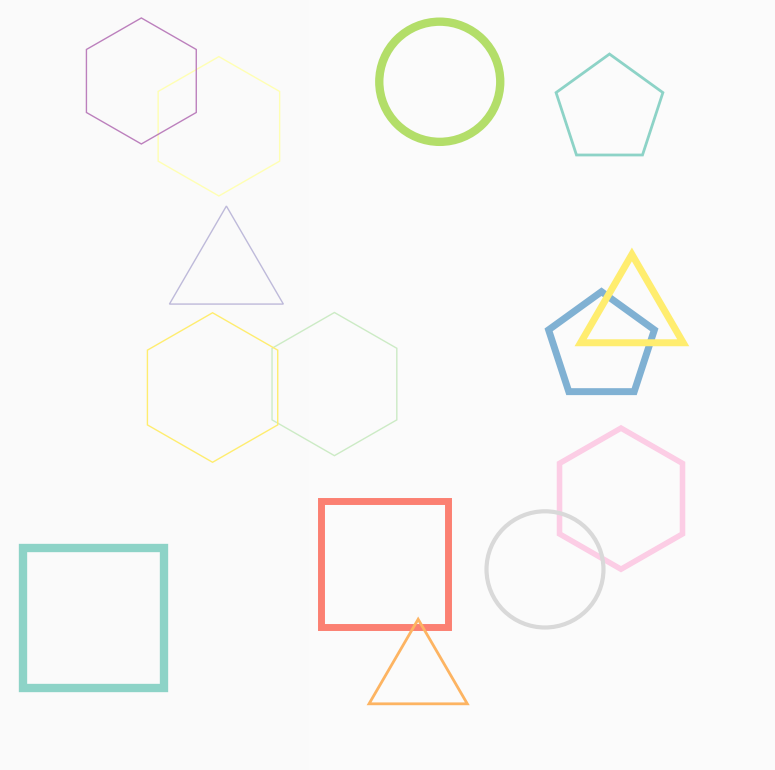[{"shape": "pentagon", "thickness": 1, "radius": 0.36, "center": [0.786, 0.857]}, {"shape": "square", "thickness": 3, "radius": 0.45, "center": [0.121, 0.198]}, {"shape": "hexagon", "thickness": 0.5, "radius": 0.45, "center": [0.282, 0.836]}, {"shape": "triangle", "thickness": 0.5, "radius": 0.42, "center": [0.292, 0.648]}, {"shape": "square", "thickness": 2.5, "radius": 0.41, "center": [0.497, 0.268]}, {"shape": "pentagon", "thickness": 2.5, "radius": 0.36, "center": [0.776, 0.549]}, {"shape": "triangle", "thickness": 1, "radius": 0.37, "center": [0.54, 0.123]}, {"shape": "circle", "thickness": 3, "radius": 0.39, "center": [0.567, 0.894]}, {"shape": "hexagon", "thickness": 2, "radius": 0.46, "center": [0.801, 0.352]}, {"shape": "circle", "thickness": 1.5, "radius": 0.38, "center": [0.703, 0.261]}, {"shape": "hexagon", "thickness": 0.5, "radius": 0.41, "center": [0.182, 0.895]}, {"shape": "hexagon", "thickness": 0.5, "radius": 0.46, "center": [0.432, 0.501]}, {"shape": "triangle", "thickness": 2.5, "radius": 0.38, "center": [0.815, 0.593]}, {"shape": "hexagon", "thickness": 0.5, "radius": 0.49, "center": [0.274, 0.497]}]